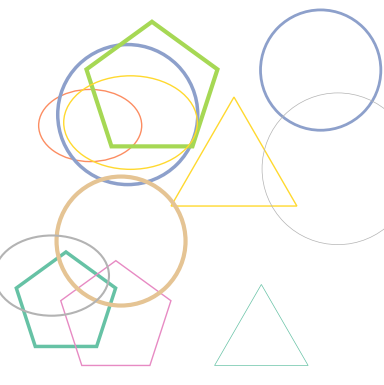[{"shape": "triangle", "thickness": 0.5, "radius": 0.7, "center": [0.679, 0.121]}, {"shape": "pentagon", "thickness": 2.5, "radius": 0.68, "center": [0.171, 0.21]}, {"shape": "oval", "thickness": 1, "radius": 0.67, "center": [0.234, 0.674]}, {"shape": "circle", "thickness": 2.5, "radius": 0.91, "center": [0.332, 0.702]}, {"shape": "circle", "thickness": 2, "radius": 0.78, "center": [0.833, 0.818]}, {"shape": "pentagon", "thickness": 1, "radius": 0.75, "center": [0.301, 0.172]}, {"shape": "pentagon", "thickness": 3, "radius": 0.89, "center": [0.395, 0.765]}, {"shape": "oval", "thickness": 1, "radius": 0.87, "center": [0.339, 0.682]}, {"shape": "triangle", "thickness": 1, "radius": 0.94, "center": [0.608, 0.559]}, {"shape": "circle", "thickness": 3, "radius": 0.84, "center": [0.314, 0.374]}, {"shape": "oval", "thickness": 1.5, "radius": 0.74, "center": [0.134, 0.284]}, {"shape": "circle", "thickness": 0.5, "radius": 0.99, "center": [0.878, 0.562]}]